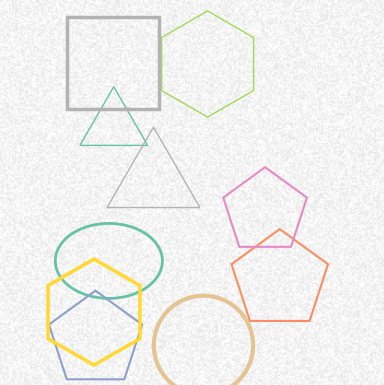[{"shape": "triangle", "thickness": 1, "radius": 0.51, "center": [0.296, 0.673]}, {"shape": "oval", "thickness": 2, "radius": 0.7, "center": [0.283, 0.322]}, {"shape": "pentagon", "thickness": 1.5, "radius": 0.66, "center": [0.727, 0.273]}, {"shape": "pentagon", "thickness": 1.5, "radius": 0.64, "center": [0.248, 0.118]}, {"shape": "pentagon", "thickness": 1.5, "radius": 0.57, "center": [0.689, 0.451]}, {"shape": "hexagon", "thickness": 1, "radius": 0.69, "center": [0.539, 0.834]}, {"shape": "hexagon", "thickness": 2.5, "radius": 0.69, "center": [0.244, 0.189]}, {"shape": "circle", "thickness": 3, "radius": 0.64, "center": [0.529, 0.103]}, {"shape": "triangle", "thickness": 1, "radius": 0.7, "center": [0.399, 0.531]}, {"shape": "square", "thickness": 2.5, "radius": 0.59, "center": [0.293, 0.836]}]